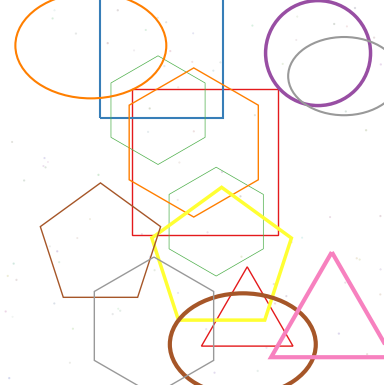[{"shape": "square", "thickness": 1, "radius": 0.95, "center": [0.531, 0.579]}, {"shape": "triangle", "thickness": 1, "radius": 0.69, "center": [0.642, 0.17]}, {"shape": "square", "thickness": 1.5, "radius": 0.8, "center": [0.42, 0.854]}, {"shape": "hexagon", "thickness": 0.5, "radius": 0.71, "center": [0.562, 0.424]}, {"shape": "hexagon", "thickness": 0.5, "radius": 0.71, "center": [0.41, 0.714]}, {"shape": "circle", "thickness": 2.5, "radius": 0.68, "center": [0.826, 0.862]}, {"shape": "oval", "thickness": 1.5, "radius": 0.98, "center": [0.236, 0.882]}, {"shape": "hexagon", "thickness": 1, "radius": 0.97, "center": [0.503, 0.63]}, {"shape": "pentagon", "thickness": 2.5, "radius": 0.95, "center": [0.576, 0.323]}, {"shape": "pentagon", "thickness": 1, "radius": 0.82, "center": [0.261, 0.361]}, {"shape": "oval", "thickness": 3, "radius": 0.95, "center": [0.631, 0.105]}, {"shape": "triangle", "thickness": 3, "radius": 0.91, "center": [0.862, 0.163]}, {"shape": "hexagon", "thickness": 1, "radius": 0.89, "center": [0.4, 0.153]}, {"shape": "oval", "thickness": 1.5, "radius": 0.73, "center": [0.894, 0.802]}]